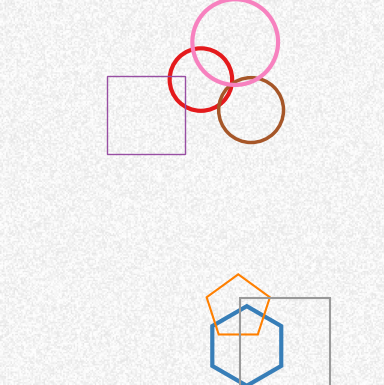[{"shape": "circle", "thickness": 3, "radius": 0.41, "center": [0.522, 0.793]}, {"shape": "hexagon", "thickness": 3, "radius": 0.52, "center": [0.641, 0.101]}, {"shape": "square", "thickness": 1, "radius": 0.51, "center": [0.379, 0.701]}, {"shape": "pentagon", "thickness": 1.5, "radius": 0.43, "center": [0.619, 0.201]}, {"shape": "circle", "thickness": 2.5, "radius": 0.42, "center": [0.652, 0.714]}, {"shape": "circle", "thickness": 3, "radius": 0.56, "center": [0.611, 0.891]}, {"shape": "square", "thickness": 1.5, "radius": 0.59, "center": [0.74, 0.108]}]